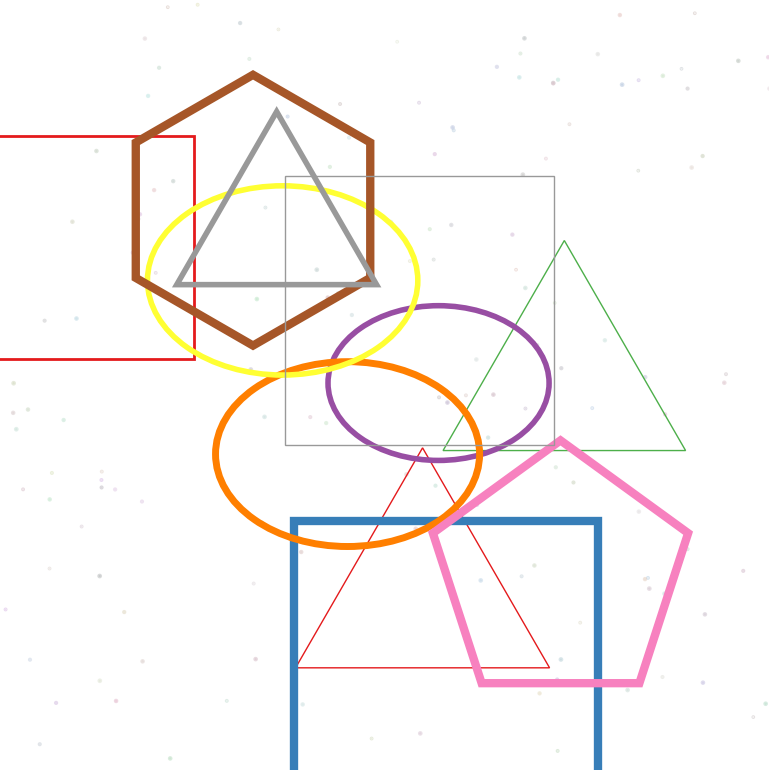[{"shape": "square", "thickness": 1, "radius": 0.72, "center": [0.108, 0.678]}, {"shape": "triangle", "thickness": 0.5, "radius": 0.95, "center": [0.549, 0.228]}, {"shape": "square", "thickness": 3, "radius": 0.99, "center": [0.58, 0.126]}, {"shape": "triangle", "thickness": 0.5, "radius": 0.91, "center": [0.733, 0.506]}, {"shape": "oval", "thickness": 2, "radius": 0.72, "center": [0.57, 0.503]}, {"shape": "oval", "thickness": 2.5, "radius": 0.86, "center": [0.451, 0.41]}, {"shape": "oval", "thickness": 2, "radius": 0.88, "center": [0.367, 0.636]}, {"shape": "hexagon", "thickness": 3, "radius": 0.88, "center": [0.329, 0.727]}, {"shape": "pentagon", "thickness": 3, "radius": 0.87, "center": [0.728, 0.254]}, {"shape": "triangle", "thickness": 2, "radius": 0.75, "center": [0.359, 0.705]}, {"shape": "square", "thickness": 0.5, "radius": 0.87, "center": [0.545, 0.597]}]